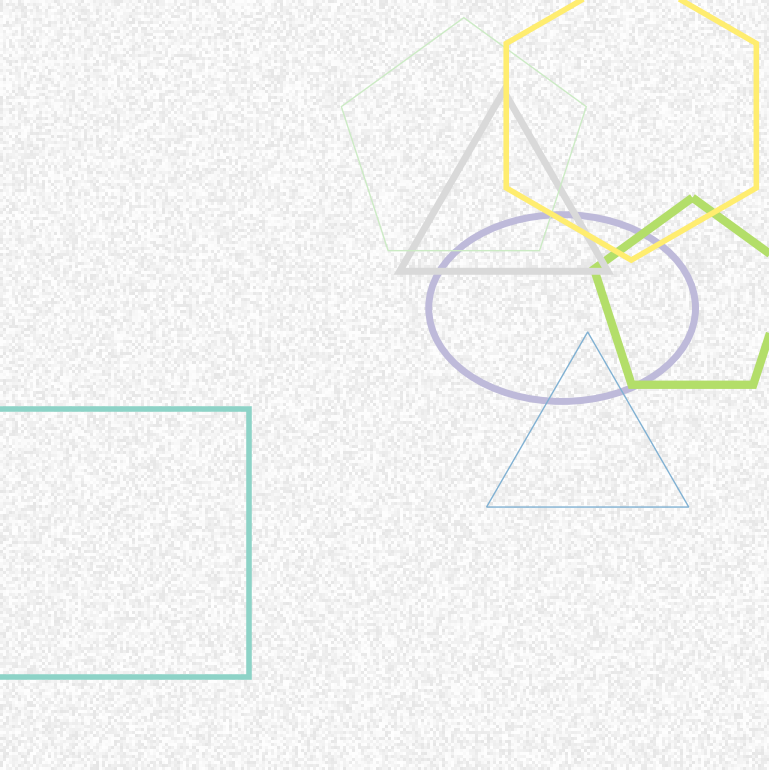[{"shape": "square", "thickness": 2, "radius": 0.87, "center": [0.149, 0.295]}, {"shape": "oval", "thickness": 2.5, "radius": 0.87, "center": [0.73, 0.6]}, {"shape": "triangle", "thickness": 0.5, "radius": 0.76, "center": [0.763, 0.417]}, {"shape": "pentagon", "thickness": 3, "radius": 0.67, "center": [0.899, 0.609]}, {"shape": "triangle", "thickness": 2.5, "radius": 0.78, "center": [0.654, 0.726]}, {"shape": "pentagon", "thickness": 0.5, "radius": 0.84, "center": [0.602, 0.81]}, {"shape": "hexagon", "thickness": 2, "radius": 0.94, "center": [0.82, 0.85]}]